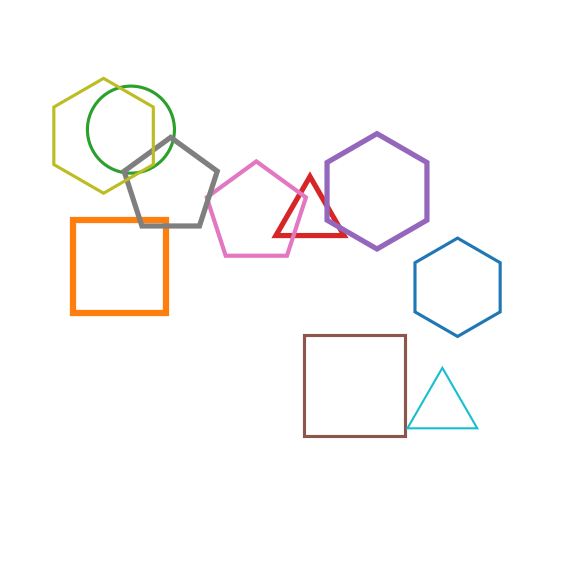[{"shape": "hexagon", "thickness": 1.5, "radius": 0.43, "center": [0.792, 0.502]}, {"shape": "square", "thickness": 3, "radius": 0.4, "center": [0.206, 0.537]}, {"shape": "circle", "thickness": 1.5, "radius": 0.38, "center": [0.227, 0.775]}, {"shape": "triangle", "thickness": 2.5, "radius": 0.34, "center": [0.537, 0.625]}, {"shape": "hexagon", "thickness": 2.5, "radius": 0.5, "center": [0.653, 0.668]}, {"shape": "square", "thickness": 1.5, "radius": 0.44, "center": [0.614, 0.331]}, {"shape": "pentagon", "thickness": 2, "radius": 0.45, "center": [0.444, 0.629]}, {"shape": "pentagon", "thickness": 2.5, "radius": 0.42, "center": [0.296, 0.676]}, {"shape": "hexagon", "thickness": 1.5, "radius": 0.5, "center": [0.179, 0.764]}, {"shape": "triangle", "thickness": 1, "radius": 0.35, "center": [0.766, 0.292]}]